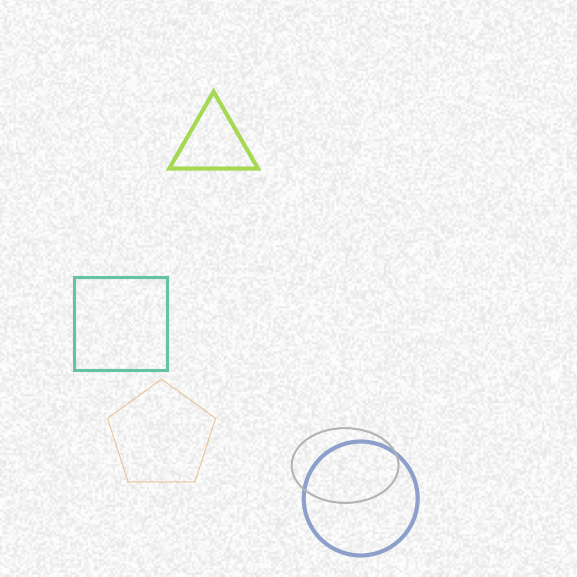[{"shape": "square", "thickness": 1.5, "radius": 0.4, "center": [0.209, 0.438]}, {"shape": "circle", "thickness": 2, "radius": 0.49, "center": [0.625, 0.136]}, {"shape": "triangle", "thickness": 2, "radius": 0.44, "center": [0.37, 0.752]}, {"shape": "pentagon", "thickness": 0.5, "radius": 0.49, "center": [0.28, 0.244]}, {"shape": "oval", "thickness": 1, "radius": 0.46, "center": [0.598, 0.193]}]